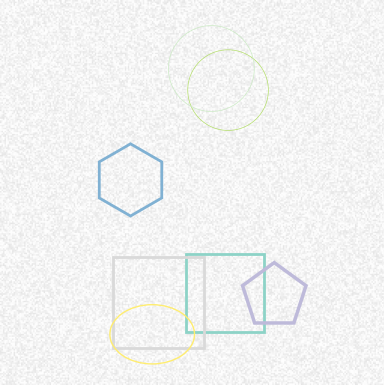[{"shape": "square", "thickness": 2, "radius": 0.51, "center": [0.585, 0.239]}, {"shape": "pentagon", "thickness": 2.5, "radius": 0.43, "center": [0.712, 0.231]}, {"shape": "hexagon", "thickness": 2, "radius": 0.47, "center": [0.339, 0.533]}, {"shape": "circle", "thickness": 0.5, "radius": 0.52, "center": [0.592, 0.766]}, {"shape": "square", "thickness": 2, "radius": 0.59, "center": [0.411, 0.215]}, {"shape": "circle", "thickness": 0.5, "radius": 0.56, "center": [0.549, 0.822]}, {"shape": "oval", "thickness": 1, "radius": 0.55, "center": [0.395, 0.132]}]